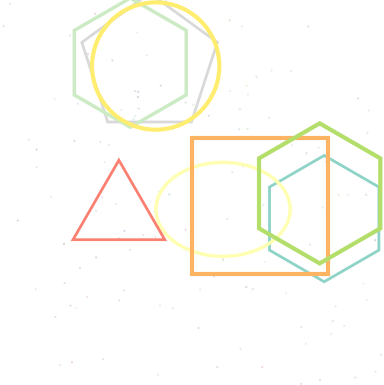[{"shape": "hexagon", "thickness": 2, "radius": 0.82, "center": [0.842, 0.432]}, {"shape": "oval", "thickness": 2.5, "radius": 0.87, "center": [0.579, 0.456]}, {"shape": "triangle", "thickness": 2, "radius": 0.69, "center": [0.309, 0.446]}, {"shape": "square", "thickness": 3, "radius": 0.88, "center": [0.675, 0.465]}, {"shape": "hexagon", "thickness": 3, "radius": 0.91, "center": [0.83, 0.498]}, {"shape": "pentagon", "thickness": 2, "radius": 0.93, "center": [0.389, 0.833]}, {"shape": "hexagon", "thickness": 2.5, "radius": 0.84, "center": [0.338, 0.837]}, {"shape": "circle", "thickness": 3, "radius": 0.83, "center": [0.404, 0.828]}]